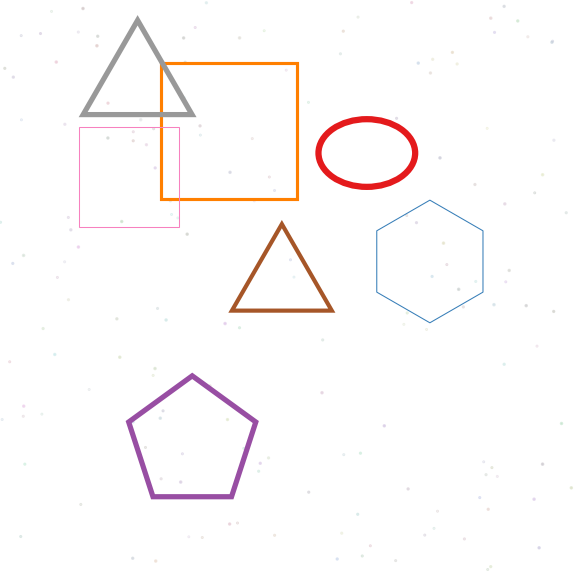[{"shape": "oval", "thickness": 3, "radius": 0.42, "center": [0.635, 0.734]}, {"shape": "hexagon", "thickness": 0.5, "radius": 0.53, "center": [0.744, 0.546]}, {"shape": "pentagon", "thickness": 2.5, "radius": 0.58, "center": [0.333, 0.233]}, {"shape": "square", "thickness": 1.5, "radius": 0.59, "center": [0.396, 0.772]}, {"shape": "triangle", "thickness": 2, "radius": 0.5, "center": [0.488, 0.511]}, {"shape": "square", "thickness": 0.5, "radius": 0.43, "center": [0.224, 0.693]}, {"shape": "triangle", "thickness": 2.5, "radius": 0.54, "center": [0.238, 0.855]}]